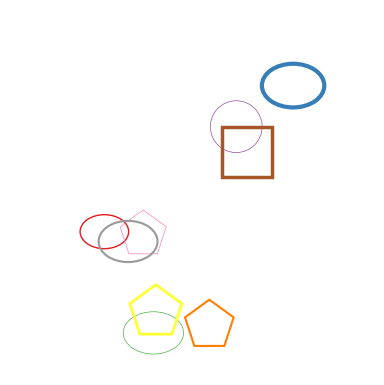[{"shape": "oval", "thickness": 1, "radius": 0.32, "center": [0.271, 0.398]}, {"shape": "oval", "thickness": 3, "radius": 0.41, "center": [0.761, 0.778]}, {"shape": "oval", "thickness": 0.5, "radius": 0.39, "center": [0.398, 0.135]}, {"shape": "circle", "thickness": 0.5, "radius": 0.34, "center": [0.614, 0.671]}, {"shape": "pentagon", "thickness": 1.5, "radius": 0.33, "center": [0.544, 0.155]}, {"shape": "pentagon", "thickness": 2, "radius": 0.35, "center": [0.405, 0.19]}, {"shape": "square", "thickness": 2.5, "radius": 0.32, "center": [0.642, 0.605]}, {"shape": "pentagon", "thickness": 0.5, "radius": 0.31, "center": [0.372, 0.392]}, {"shape": "oval", "thickness": 1.5, "radius": 0.38, "center": [0.333, 0.373]}]